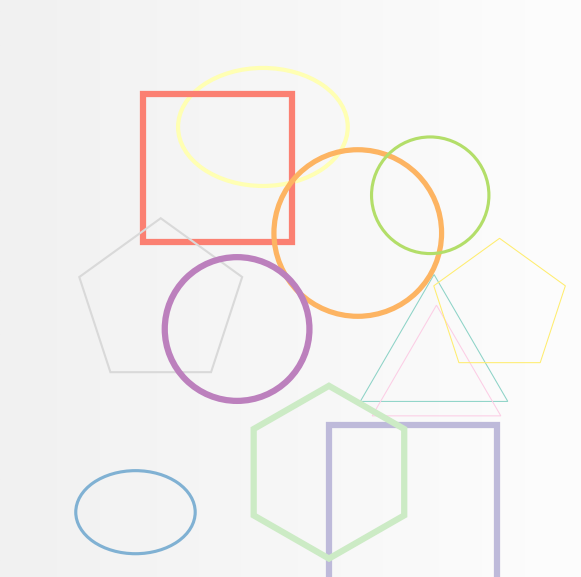[{"shape": "triangle", "thickness": 0.5, "radius": 0.73, "center": [0.747, 0.377]}, {"shape": "oval", "thickness": 2, "radius": 0.73, "center": [0.452, 0.779]}, {"shape": "square", "thickness": 3, "radius": 0.72, "center": [0.711, 0.119]}, {"shape": "square", "thickness": 3, "radius": 0.64, "center": [0.374, 0.708]}, {"shape": "oval", "thickness": 1.5, "radius": 0.51, "center": [0.233, 0.112]}, {"shape": "circle", "thickness": 2.5, "radius": 0.72, "center": [0.615, 0.596]}, {"shape": "circle", "thickness": 1.5, "radius": 0.5, "center": [0.74, 0.661]}, {"shape": "triangle", "thickness": 0.5, "radius": 0.64, "center": [0.751, 0.343]}, {"shape": "pentagon", "thickness": 1, "radius": 0.74, "center": [0.277, 0.474]}, {"shape": "circle", "thickness": 3, "radius": 0.62, "center": [0.408, 0.429]}, {"shape": "hexagon", "thickness": 3, "radius": 0.75, "center": [0.566, 0.181]}, {"shape": "pentagon", "thickness": 0.5, "radius": 0.6, "center": [0.859, 0.467]}]